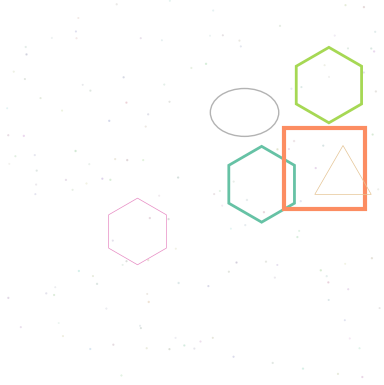[{"shape": "hexagon", "thickness": 2, "radius": 0.49, "center": [0.68, 0.521]}, {"shape": "square", "thickness": 3, "radius": 0.53, "center": [0.844, 0.563]}, {"shape": "hexagon", "thickness": 0.5, "radius": 0.43, "center": [0.357, 0.399]}, {"shape": "hexagon", "thickness": 2, "radius": 0.49, "center": [0.854, 0.779]}, {"shape": "triangle", "thickness": 0.5, "radius": 0.42, "center": [0.891, 0.537]}, {"shape": "oval", "thickness": 1, "radius": 0.44, "center": [0.635, 0.708]}]